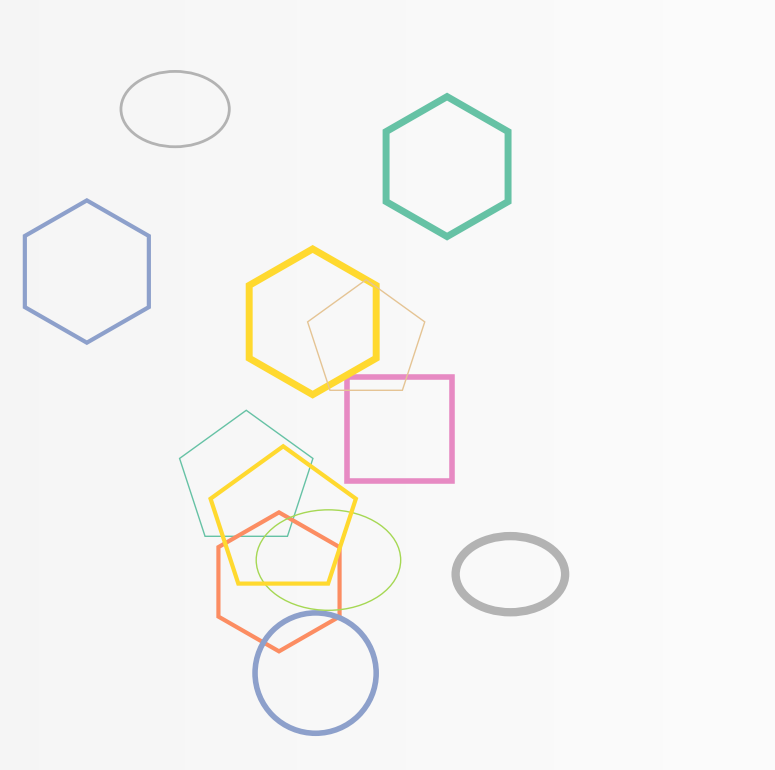[{"shape": "hexagon", "thickness": 2.5, "radius": 0.45, "center": [0.577, 0.784]}, {"shape": "pentagon", "thickness": 0.5, "radius": 0.45, "center": [0.318, 0.377]}, {"shape": "hexagon", "thickness": 1.5, "radius": 0.45, "center": [0.36, 0.244]}, {"shape": "circle", "thickness": 2, "radius": 0.39, "center": [0.407, 0.126]}, {"shape": "hexagon", "thickness": 1.5, "radius": 0.46, "center": [0.112, 0.647]}, {"shape": "square", "thickness": 2, "radius": 0.34, "center": [0.516, 0.443]}, {"shape": "oval", "thickness": 0.5, "radius": 0.47, "center": [0.424, 0.273]}, {"shape": "pentagon", "thickness": 1.5, "radius": 0.49, "center": [0.365, 0.322]}, {"shape": "hexagon", "thickness": 2.5, "radius": 0.47, "center": [0.403, 0.582]}, {"shape": "pentagon", "thickness": 0.5, "radius": 0.4, "center": [0.472, 0.557]}, {"shape": "oval", "thickness": 3, "radius": 0.35, "center": [0.659, 0.254]}, {"shape": "oval", "thickness": 1, "radius": 0.35, "center": [0.226, 0.858]}]